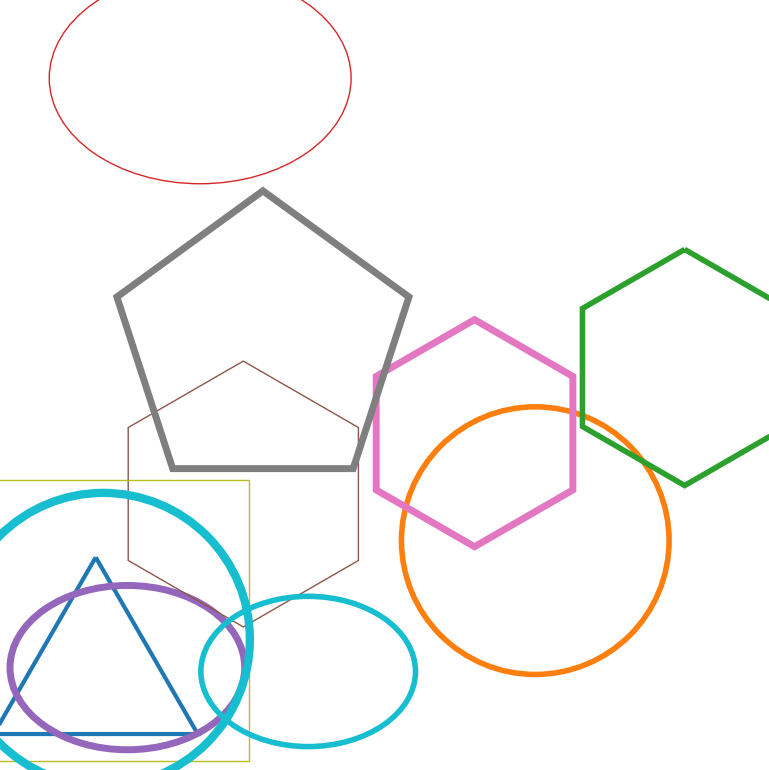[{"shape": "triangle", "thickness": 1.5, "radius": 0.77, "center": [0.124, 0.123]}, {"shape": "circle", "thickness": 2, "radius": 0.87, "center": [0.695, 0.298]}, {"shape": "hexagon", "thickness": 2, "radius": 0.77, "center": [0.889, 0.523]}, {"shape": "oval", "thickness": 0.5, "radius": 0.98, "center": [0.26, 0.899]}, {"shape": "oval", "thickness": 2.5, "radius": 0.76, "center": [0.165, 0.133]}, {"shape": "hexagon", "thickness": 0.5, "radius": 0.86, "center": [0.316, 0.358]}, {"shape": "hexagon", "thickness": 2.5, "radius": 0.74, "center": [0.616, 0.437]}, {"shape": "pentagon", "thickness": 2.5, "radius": 1.0, "center": [0.341, 0.553]}, {"shape": "square", "thickness": 0.5, "radius": 0.91, "center": [0.141, 0.194]}, {"shape": "circle", "thickness": 3, "radius": 0.95, "center": [0.134, 0.17]}, {"shape": "oval", "thickness": 2, "radius": 0.7, "center": [0.4, 0.128]}]